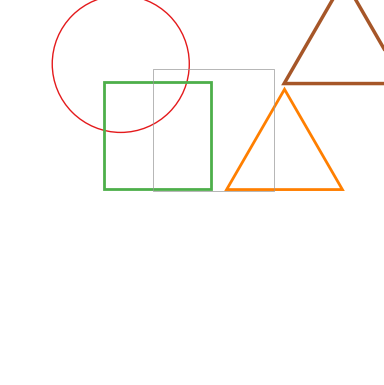[{"shape": "circle", "thickness": 1, "radius": 0.89, "center": [0.314, 0.834]}, {"shape": "square", "thickness": 2, "radius": 0.7, "center": [0.409, 0.648]}, {"shape": "triangle", "thickness": 2, "radius": 0.87, "center": [0.739, 0.594]}, {"shape": "triangle", "thickness": 2.5, "radius": 0.9, "center": [0.894, 0.873]}, {"shape": "square", "thickness": 0.5, "radius": 0.79, "center": [0.555, 0.662]}]